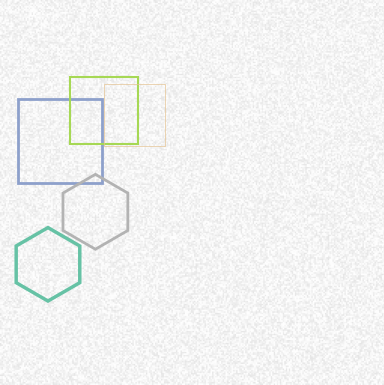[{"shape": "hexagon", "thickness": 2.5, "radius": 0.48, "center": [0.125, 0.313]}, {"shape": "square", "thickness": 2, "radius": 0.55, "center": [0.156, 0.633]}, {"shape": "square", "thickness": 1.5, "radius": 0.44, "center": [0.271, 0.713]}, {"shape": "square", "thickness": 0.5, "radius": 0.4, "center": [0.349, 0.701]}, {"shape": "hexagon", "thickness": 2, "radius": 0.49, "center": [0.248, 0.45]}]